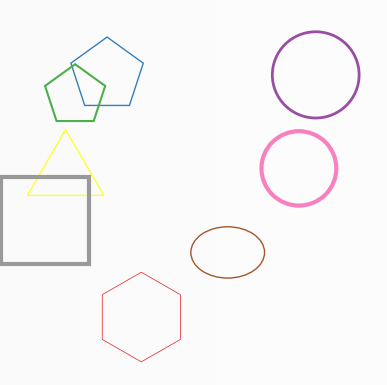[{"shape": "hexagon", "thickness": 0.5, "radius": 0.58, "center": [0.365, 0.177]}, {"shape": "pentagon", "thickness": 1, "radius": 0.49, "center": [0.276, 0.806]}, {"shape": "pentagon", "thickness": 1.5, "radius": 0.41, "center": [0.194, 0.752]}, {"shape": "circle", "thickness": 2, "radius": 0.56, "center": [0.815, 0.806]}, {"shape": "triangle", "thickness": 1, "radius": 0.57, "center": [0.169, 0.549]}, {"shape": "oval", "thickness": 1, "radius": 0.48, "center": [0.588, 0.344]}, {"shape": "circle", "thickness": 3, "radius": 0.48, "center": [0.771, 0.563]}, {"shape": "square", "thickness": 3, "radius": 0.57, "center": [0.116, 0.427]}]